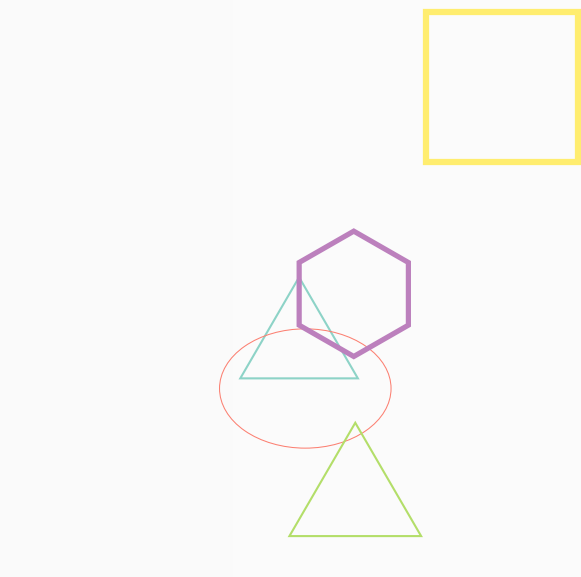[{"shape": "triangle", "thickness": 1, "radius": 0.58, "center": [0.515, 0.402]}, {"shape": "oval", "thickness": 0.5, "radius": 0.74, "center": [0.525, 0.326]}, {"shape": "triangle", "thickness": 1, "radius": 0.65, "center": [0.611, 0.136]}, {"shape": "hexagon", "thickness": 2.5, "radius": 0.54, "center": [0.609, 0.49]}, {"shape": "square", "thickness": 3, "radius": 0.65, "center": [0.864, 0.849]}]